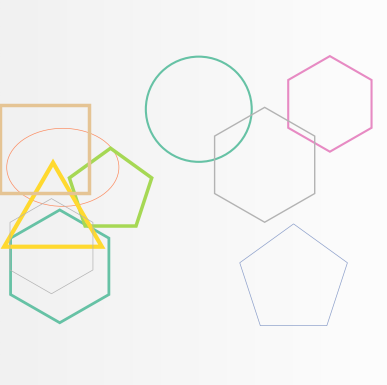[{"shape": "hexagon", "thickness": 2, "radius": 0.73, "center": [0.154, 0.308]}, {"shape": "circle", "thickness": 1.5, "radius": 0.68, "center": [0.513, 0.716]}, {"shape": "oval", "thickness": 0.5, "radius": 0.72, "center": [0.162, 0.565]}, {"shape": "pentagon", "thickness": 0.5, "radius": 0.73, "center": [0.758, 0.272]}, {"shape": "hexagon", "thickness": 1.5, "radius": 0.62, "center": [0.851, 0.73]}, {"shape": "pentagon", "thickness": 2.5, "radius": 0.56, "center": [0.285, 0.503]}, {"shape": "triangle", "thickness": 3, "radius": 0.73, "center": [0.137, 0.432]}, {"shape": "square", "thickness": 2.5, "radius": 0.57, "center": [0.115, 0.612]}, {"shape": "hexagon", "thickness": 1, "radius": 0.75, "center": [0.683, 0.572]}, {"shape": "hexagon", "thickness": 0.5, "radius": 0.62, "center": [0.133, 0.361]}]